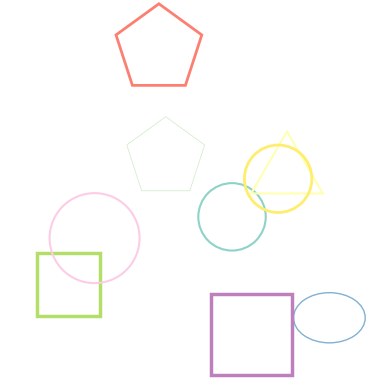[{"shape": "circle", "thickness": 1.5, "radius": 0.44, "center": [0.603, 0.437]}, {"shape": "triangle", "thickness": 1.5, "radius": 0.54, "center": [0.745, 0.551]}, {"shape": "pentagon", "thickness": 2, "radius": 0.59, "center": [0.413, 0.873]}, {"shape": "oval", "thickness": 1, "radius": 0.47, "center": [0.856, 0.175]}, {"shape": "square", "thickness": 2.5, "radius": 0.41, "center": [0.178, 0.26]}, {"shape": "circle", "thickness": 1.5, "radius": 0.58, "center": [0.246, 0.381]}, {"shape": "square", "thickness": 2.5, "radius": 0.53, "center": [0.653, 0.132]}, {"shape": "pentagon", "thickness": 0.5, "radius": 0.53, "center": [0.43, 0.591]}, {"shape": "circle", "thickness": 2, "radius": 0.44, "center": [0.722, 0.536]}]